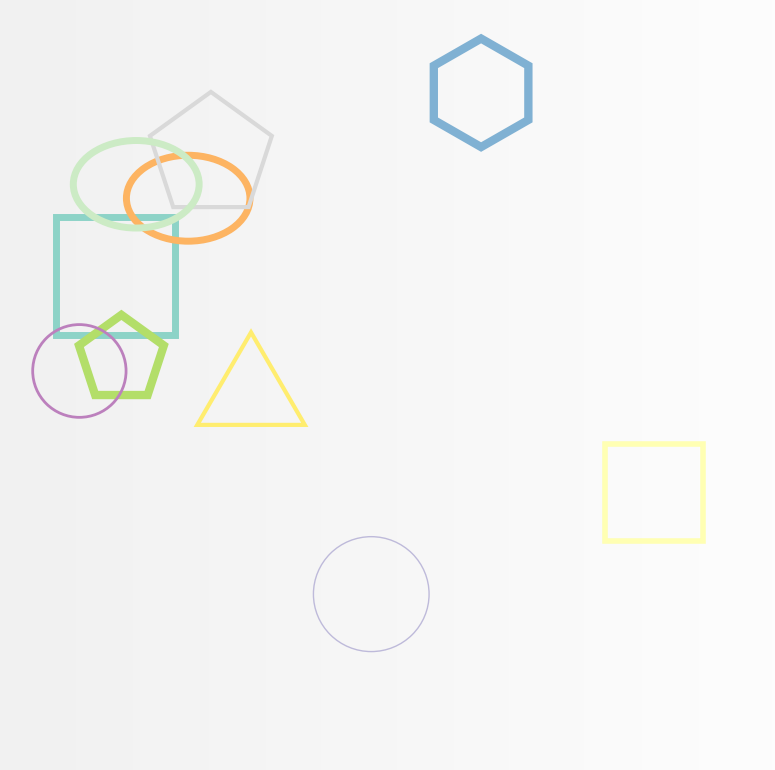[{"shape": "square", "thickness": 2.5, "radius": 0.38, "center": [0.149, 0.641]}, {"shape": "square", "thickness": 2, "radius": 0.32, "center": [0.844, 0.361]}, {"shape": "circle", "thickness": 0.5, "radius": 0.37, "center": [0.479, 0.228]}, {"shape": "hexagon", "thickness": 3, "radius": 0.35, "center": [0.621, 0.879]}, {"shape": "oval", "thickness": 2.5, "radius": 0.4, "center": [0.243, 0.743]}, {"shape": "pentagon", "thickness": 3, "radius": 0.29, "center": [0.157, 0.534]}, {"shape": "pentagon", "thickness": 1.5, "radius": 0.41, "center": [0.272, 0.798]}, {"shape": "circle", "thickness": 1, "radius": 0.3, "center": [0.102, 0.518]}, {"shape": "oval", "thickness": 2.5, "radius": 0.41, "center": [0.176, 0.761]}, {"shape": "triangle", "thickness": 1.5, "radius": 0.4, "center": [0.324, 0.488]}]